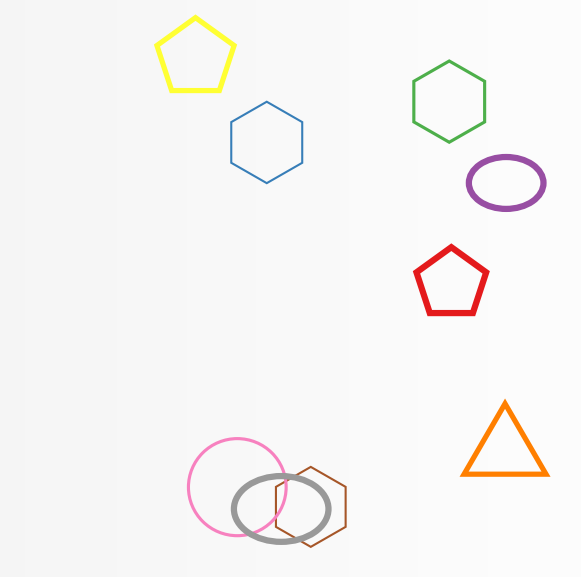[{"shape": "pentagon", "thickness": 3, "radius": 0.32, "center": [0.776, 0.508]}, {"shape": "hexagon", "thickness": 1, "radius": 0.35, "center": [0.459, 0.752]}, {"shape": "hexagon", "thickness": 1.5, "radius": 0.35, "center": [0.773, 0.823]}, {"shape": "oval", "thickness": 3, "radius": 0.32, "center": [0.871, 0.682]}, {"shape": "triangle", "thickness": 2.5, "radius": 0.41, "center": [0.869, 0.219]}, {"shape": "pentagon", "thickness": 2.5, "radius": 0.35, "center": [0.336, 0.899]}, {"shape": "hexagon", "thickness": 1, "radius": 0.35, "center": [0.535, 0.121]}, {"shape": "circle", "thickness": 1.5, "radius": 0.42, "center": [0.408, 0.156]}, {"shape": "oval", "thickness": 3, "radius": 0.41, "center": [0.484, 0.118]}]